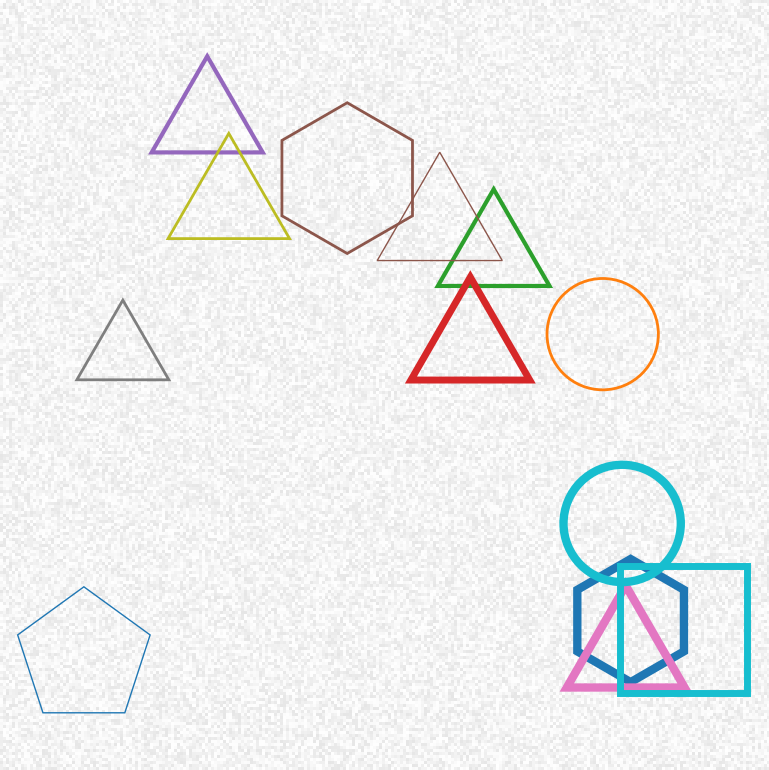[{"shape": "hexagon", "thickness": 3, "radius": 0.4, "center": [0.819, 0.194]}, {"shape": "pentagon", "thickness": 0.5, "radius": 0.45, "center": [0.109, 0.147]}, {"shape": "circle", "thickness": 1, "radius": 0.36, "center": [0.783, 0.566]}, {"shape": "triangle", "thickness": 1.5, "radius": 0.42, "center": [0.641, 0.67]}, {"shape": "triangle", "thickness": 2.5, "radius": 0.45, "center": [0.611, 0.551]}, {"shape": "triangle", "thickness": 1.5, "radius": 0.42, "center": [0.269, 0.844]}, {"shape": "hexagon", "thickness": 1, "radius": 0.49, "center": [0.451, 0.769]}, {"shape": "triangle", "thickness": 0.5, "radius": 0.47, "center": [0.571, 0.709]}, {"shape": "triangle", "thickness": 3, "radius": 0.44, "center": [0.813, 0.151]}, {"shape": "triangle", "thickness": 1, "radius": 0.34, "center": [0.16, 0.541]}, {"shape": "triangle", "thickness": 1, "radius": 0.46, "center": [0.297, 0.736]}, {"shape": "square", "thickness": 2.5, "radius": 0.41, "center": [0.888, 0.183]}, {"shape": "circle", "thickness": 3, "radius": 0.38, "center": [0.808, 0.32]}]